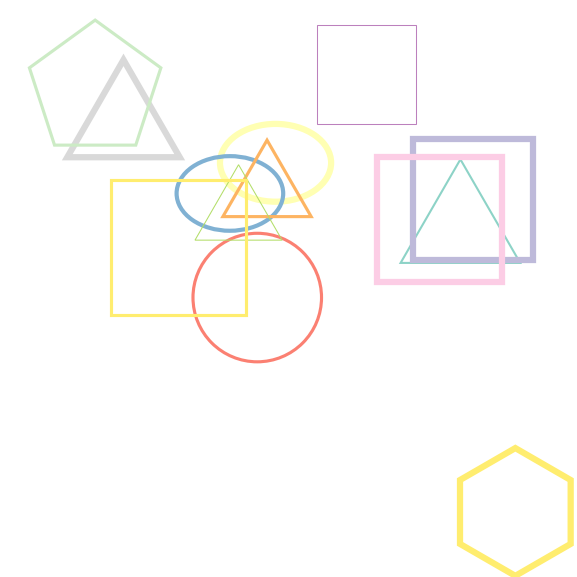[{"shape": "triangle", "thickness": 1, "radius": 0.6, "center": [0.797, 0.604]}, {"shape": "oval", "thickness": 3, "radius": 0.48, "center": [0.477, 0.717]}, {"shape": "square", "thickness": 3, "radius": 0.52, "center": [0.82, 0.654]}, {"shape": "circle", "thickness": 1.5, "radius": 0.56, "center": [0.445, 0.484]}, {"shape": "oval", "thickness": 2, "radius": 0.46, "center": [0.398, 0.664]}, {"shape": "triangle", "thickness": 1.5, "radius": 0.44, "center": [0.462, 0.668]}, {"shape": "triangle", "thickness": 0.5, "radius": 0.44, "center": [0.413, 0.627]}, {"shape": "square", "thickness": 3, "radius": 0.54, "center": [0.761, 0.62]}, {"shape": "triangle", "thickness": 3, "radius": 0.56, "center": [0.214, 0.783]}, {"shape": "square", "thickness": 0.5, "radius": 0.43, "center": [0.635, 0.87]}, {"shape": "pentagon", "thickness": 1.5, "radius": 0.6, "center": [0.165, 0.845]}, {"shape": "hexagon", "thickness": 3, "radius": 0.55, "center": [0.892, 0.113]}, {"shape": "square", "thickness": 1.5, "radius": 0.58, "center": [0.31, 0.571]}]